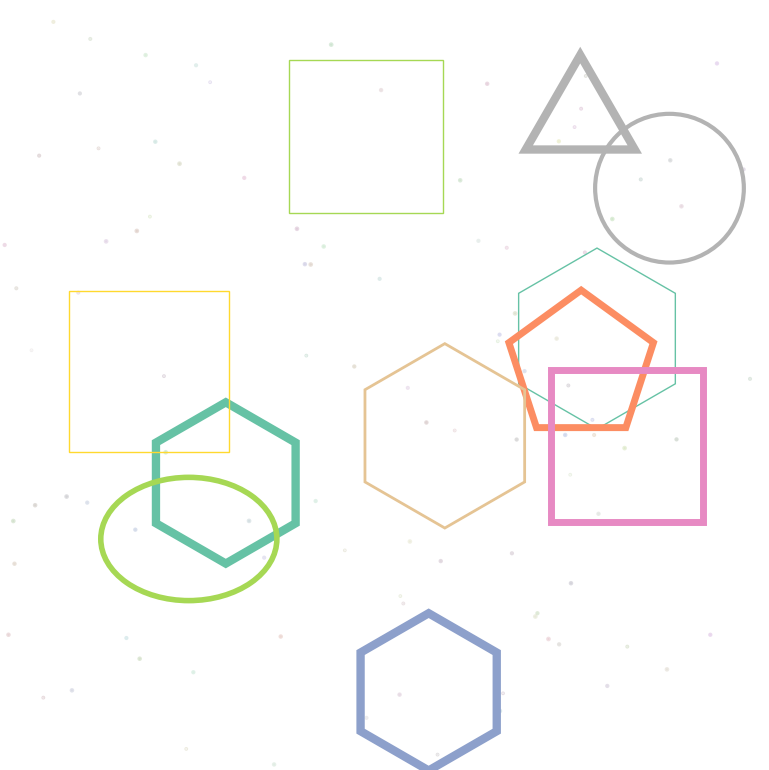[{"shape": "hexagon", "thickness": 0.5, "radius": 0.59, "center": [0.775, 0.56]}, {"shape": "hexagon", "thickness": 3, "radius": 0.52, "center": [0.293, 0.373]}, {"shape": "pentagon", "thickness": 2.5, "radius": 0.49, "center": [0.755, 0.524]}, {"shape": "hexagon", "thickness": 3, "radius": 0.51, "center": [0.557, 0.101]}, {"shape": "square", "thickness": 2.5, "radius": 0.5, "center": [0.814, 0.421]}, {"shape": "square", "thickness": 0.5, "radius": 0.5, "center": [0.475, 0.822]}, {"shape": "oval", "thickness": 2, "radius": 0.57, "center": [0.245, 0.3]}, {"shape": "square", "thickness": 0.5, "radius": 0.52, "center": [0.194, 0.518]}, {"shape": "hexagon", "thickness": 1, "radius": 0.6, "center": [0.578, 0.434]}, {"shape": "circle", "thickness": 1.5, "radius": 0.48, "center": [0.869, 0.756]}, {"shape": "triangle", "thickness": 3, "radius": 0.41, "center": [0.754, 0.847]}]